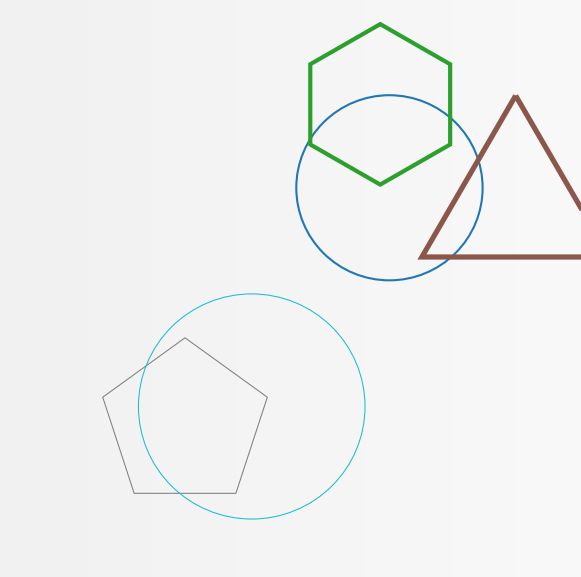[{"shape": "circle", "thickness": 1, "radius": 0.8, "center": [0.67, 0.674]}, {"shape": "hexagon", "thickness": 2, "radius": 0.69, "center": [0.654, 0.818]}, {"shape": "triangle", "thickness": 2.5, "radius": 0.93, "center": [0.887, 0.647]}, {"shape": "pentagon", "thickness": 0.5, "radius": 0.74, "center": [0.318, 0.265]}, {"shape": "circle", "thickness": 0.5, "radius": 0.97, "center": [0.433, 0.295]}]